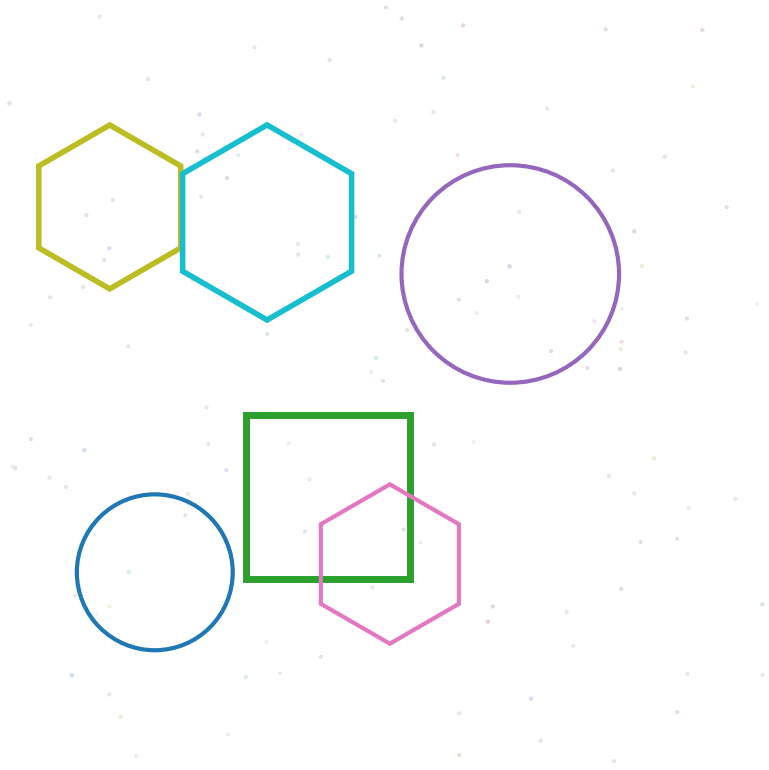[{"shape": "circle", "thickness": 1.5, "radius": 0.51, "center": [0.201, 0.257]}, {"shape": "square", "thickness": 2.5, "radius": 0.53, "center": [0.426, 0.354]}, {"shape": "circle", "thickness": 1.5, "radius": 0.71, "center": [0.663, 0.644]}, {"shape": "hexagon", "thickness": 1.5, "radius": 0.52, "center": [0.506, 0.268]}, {"shape": "hexagon", "thickness": 2, "radius": 0.53, "center": [0.143, 0.731]}, {"shape": "hexagon", "thickness": 2, "radius": 0.63, "center": [0.347, 0.711]}]